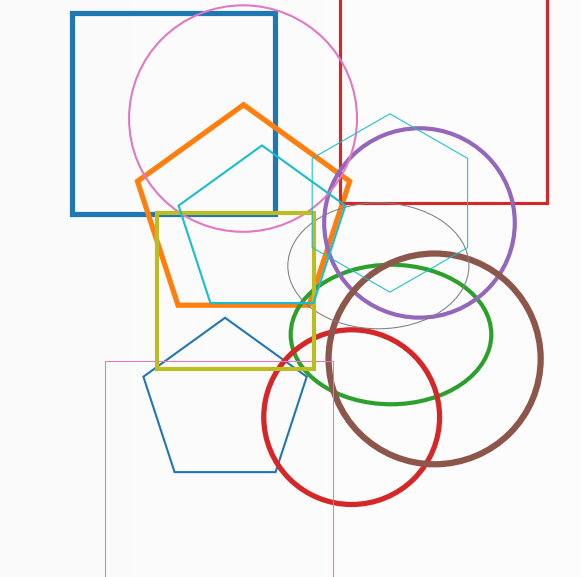[{"shape": "square", "thickness": 2.5, "radius": 0.87, "center": [0.298, 0.803]}, {"shape": "pentagon", "thickness": 1, "radius": 0.74, "center": [0.387, 0.301]}, {"shape": "pentagon", "thickness": 2.5, "radius": 0.96, "center": [0.419, 0.626]}, {"shape": "oval", "thickness": 2, "radius": 0.86, "center": [0.673, 0.42]}, {"shape": "square", "thickness": 1.5, "radius": 0.89, "center": [0.763, 0.825]}, {"shape": "circle", "thickness": 2.5, "radius": 0.76, "center": [0.605, 0.277]}, {"shape": "circle", "thickness": 2, "radius": 0.82, "center": [0.722, 0.613]}, {"shape": "circle", "thickness": 3, "radius": 0.91, "center": [0.748, 0.378]}, {"shape": "circle", "thickness": 1, "radius": 0.98, "center": [0.418, 0.794]}, {"shape": "square", "thickness": 0.5, "radius": 0.98, "center": [0.376, 0.178]}, {"shape": "oval", "thickness": 0.5, "radius": 0.78, "center": [0.651, 0.539]}, {"shape": "square", "thickness": 2, "radius": 0.68, "center": [0.405, 0.496]}, {"shape": "pentagon", "thickness": 1, "radius": 0.75, "center": [0.451, 0.596]}, {"shape": "hexagon", "thickness": 0.5, "radius": 0.77, "center": [0.671, 0.648]}]